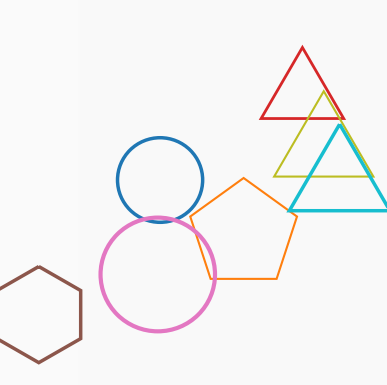[{"shape": "circle", "thickness": 2.5, "radius": 0.55, "center": [0.413, 0.532]}, {"shape": "pentagon", "thickness": 1.5, "radius": 0.72, "center": [0.629, 0.393]}, {"shape": "triangle", "thickness": 2, "radius": 0.62, "center": [0.78, 0.754]}, {"shape": "hexagon", "thickness": 2.5, "radius": 0.62, "center": [0.1, 0.183]}, {"shape": "circle", "thickness": 3, "radius": 0.74, "center": [0.407, 0.287]}, {"shape": "triangle", "thickness": 1.5, "radius": 0.74, "center": [0.836, 0.615]}, {"shape": "triangle", "thickness": 2.5, "radius": 0.75, "center": [0.876, 0.528]}]